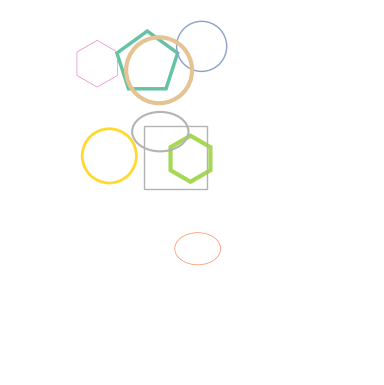[{"shape": "pentagon", "thickness": 2.5, "radius": 0.41, "center": [0.383, 0.836]}, {"shape": "oval", "thickness": 0.5, "radius": 0.3, "center": [0.513, 0.354]}, {"shape": "circle", "thickness": 1, "radius": 0.33, "center": [0.524, 0.88]}, {"shape": "hexagon", "thickness": 0.5, "radius": 0.3, "center": [0.252, 0.834]}, {"shape": "hexagon", "thickness": 3, "radius": 0.3, "center": [0.495, 0.588]}, {"shape": "circle", "thickness": 2, "radius": 0.35, "center": [0.284, 0.595]}, {"shape": "circle", "thickness": 3, "radius": 0.43, "center": [0.413, 0.818]}, {"shape": "oval", "thickness": 1.5, "radius": 0.37, "center": [0.416, 0.658]}, {"shape": "square", "thickness": 1, "radius": 0.41, "center": [0.456, 0.592]}]